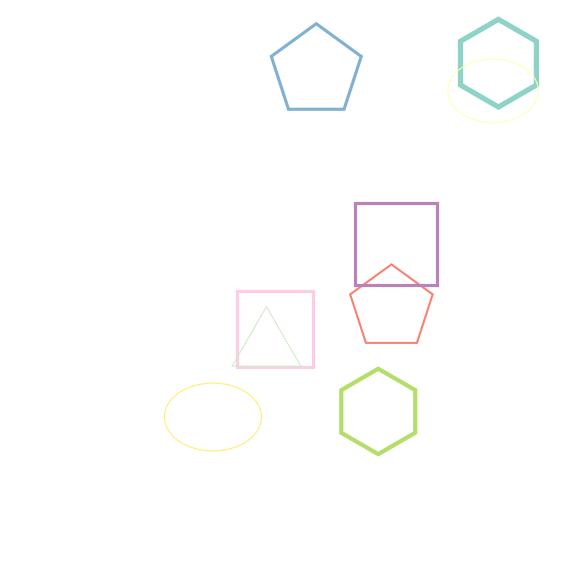[{"shape": "hexagon", "thickness": 2.5, "radius": 0.38, "center": [0.863, 0.89]}, {"shape": "oval", "thickness": 0.5, "radius": 0.39, "center": [0.854, 0.842]}, {"shape": "pentagon", "thickness": 1, "radius": 0.38, "center": [0.678, 0.466]}, {"shape": "pentagon", "thickness": 1.5, "radius": 0.41, "center": [0.548, 0.876]}, {"shape": "hexagon", "thickness": 2, "radius": 0.37, "center": [0.655, 0.287]}, {"shape": "square", "thickness": 1.5, "radius": 0.33, "center": [0.476, 0.43]}, {"shape": "square", "thickness": 1.5, "radius": 0.35, "center": [0.685, 0.576]}, {"shape": "triangle", "thickness": 0.5, "radius": 0.34, "center": [0.461, 0.399]}, {"shape": "oval", "thickness": 0.5, "radius": 0.42, "center": [0.369, 0.277]}]